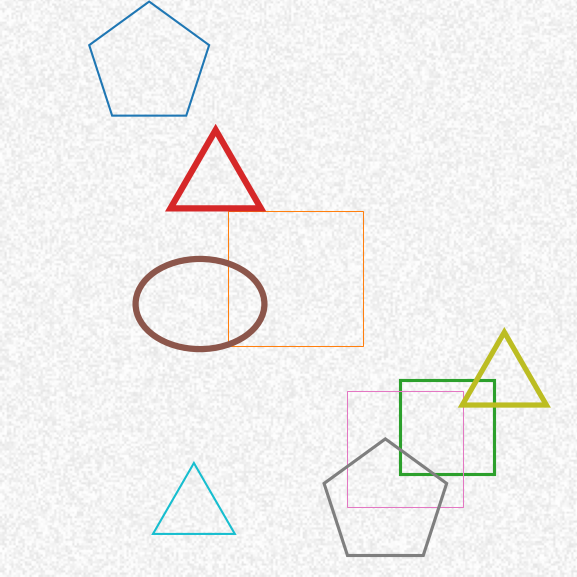[{"shape": "pentagon", "thickness": 1, "radius": 0.55, "center": [0.258, 0.887]}, {"shape": "square", "thickness": 0.5, "radius": 0.58, "center": [0.511, 0.518]}, {"shape": "square", "thickness": 1.5, "radius": 0.41, "center": [0.774, 0.26]}, {"shape": "triangle", "thickness": 3, "radius": 0.45, "center": [0.373, 0.684]}, {"shape": "oval", "thickness": 3, "radius": 0.56, "center": [0.346, 0.473]}, {"shape": "square", "thickness": 0.5, "radius": 0.5, "center": [0.701, 0.221]}, {"shape": "pentagon", "thickness": 1.5, "radius": 0.56, "center": [0.667, 0.128]}, {"shape": "triangle", "thickness": 2.5, "radius": 0.42, "center": [0.873, 0.34]}, {"shape": "triangle", "thickness": 1, "radius": 0.41, "center": [0.336, 0.116]}]